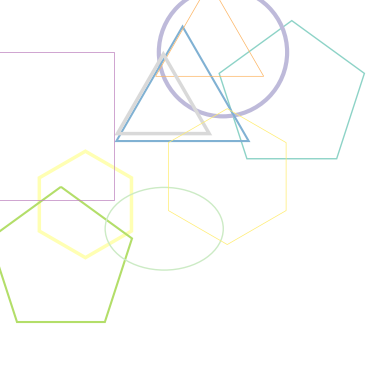[{"shape": "pentagon", "thickness": 1, "radius": 0.99, "center": [0.758, 0.748]}, {"shape": "hexagon", "thickness": 2.5, "radius": 0.69, "center": [0.222, 0.469]}, {"shape": "circle", "thickness": 3, "radius": 0.83, "center": [0.579, 0.864]}, {"shape": "triangle", "thickness": 1.5, "radius": 0.99, "center": [0.474, 0.733]}, {"shape": "triangle", "thickness": 0.5, "radius": 0.81, "center": [0.545, 0.883]}, {"shape": "pentagon", "thickness": 1.5, "radius": 0.97, "center": [0.158, 0.321]}, {"shape": "triangle", "thickness": 2.5, "radius": 0.69, "center": [0.424, 0.722]}, {"shape": "square", "thickness": 0.5, "radius": 0.96, "center": [0.103, 0.674]}, {"shape": "oval", "thickness": 1, "radius": 0.77, "center": [0.427, 0.406]}, {"shape": "hexagon", "thickness": 0.5, "radius": 0.88, "center": [0.59, 0.541]}]